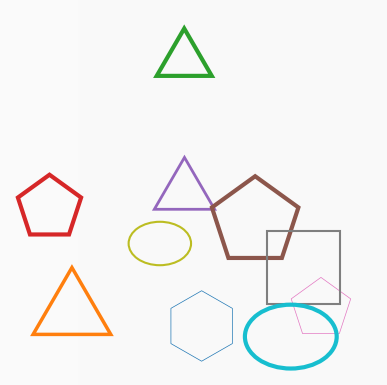[{"shape": "hexagon", "thickness": 0.5, "radius": 0.46, "center": [0.52, 0.153]}, {"shape": "triangle", "thickness": 2.5, "radius": 0.58, "center": [0.186, 0.189]}, {"shape": "triangle", "thickness": 3, "radius": 0.41, "center": [0.475, 0.844]}, {"shape": "pentagon", "thickness": 3, "radius": 0.43, "center": [0.128, 0.46]}, {"shape": "triangle", "thickness": 2, "radius": 0.45, "center": [0.476, 0.501]}, {"shape": "pentagon", "thickness": 3, "radius": 0.59, "center": [0.658, 0.425]}, {"shape": "pentagon", "thickness": 0.5, "radius": 0.4, "center": [0.828, 0.199]}, {"shape": "square", "thickness": 1.5, "radius": 0.47, "center": [0.782, 0.305]}, {"shape": "oval", "thickness": 1.5, "radius": 0.4, "center": [0.412, 0.368]}, {"shape": "oval", "thickness": 3, "radius": 0.59, "center": [0.75, 0.126]}]